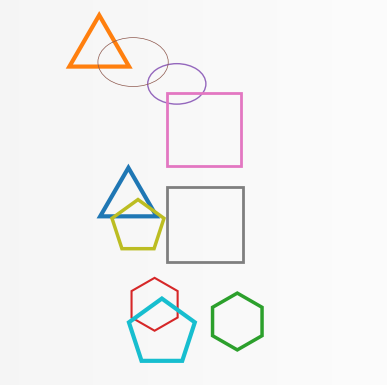[{"shape": "triangle", "thickness": 3, "radius": 0.42, "center": [0.331, 0.48]}, {"shape": "triangle", "thickness": 3, "radius": 0.44, "center": [0.256, 0.872]}, {"shape": "hexagon", "thickness": 2.5, "radius": 0.37, "center": [0.612, 0.165]}, {"shape": "hexagon", "thickness": 1.5, "radius": 0.34, "center": [0.399, 0.21]}, {"shape": "oval", "thickness": 1, "radius": 0.38, "center": [0.456, 0.782]}, {"shape": "oval", "thickness": 0.5, "radius": 0.45, "center": [0.343, 0.839]}, {"shape": "square", "thickness": 2, "radius": 0.47, "center": [0.527, 0.663]}, {"shape": "square", "thickness": 2, "radius": 0.49, "center": [0.529, 0.417]}, {"shape": "pentagon", "thickness": 2.5, "radius": 0.35, "center": [0.356, 0.411]}, {"shape": "pentagon", "thickness": 3, "radius": 0.45, "center": [0.418, 0.135]}]